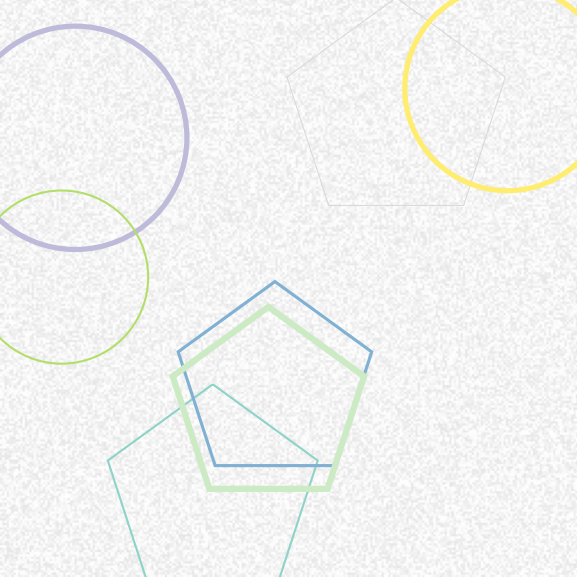[{"shape": "pentagon", "thickness": 1, "radius": 0.96, "center": [0.368, 0.143]}, {"shape": "circle", "thickness": 2.5, "radius": 0.97, "center": [0.13, 0.76]}, {"shape": "pentagon", "thickness": 1.5, "radius": 0.88, "center": [0.476, 0.335]}, {"shape": "circle", "thickness": 1, "radius": 0.75, "center": [0.107, 0.519]}, {"shape": "pentagon", "thickness": 0.5, "radius": 0.99, "center": [0.686, 0.804]}, {"shape": "pentagon", "thickness": 3, "radius": 0.87, "center": [0.465, 0.294]}, {"shape": "circle", "thickness": 2.5, "radius": 0.89, "center": [0.878, 0.846]}]